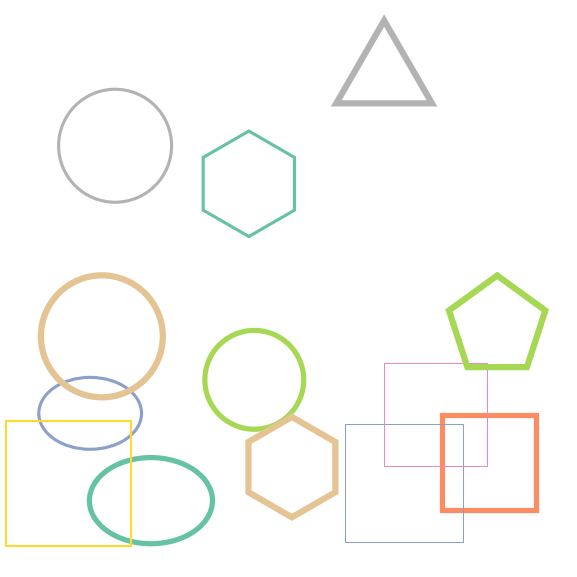[{"shape": "oval", "thickness": 2.5, "radius": 0.53, "center": [0.261, 0.132]}, {"shape": "hexagon", "thickness": 1.5, "radius": 0.46, "center": [0.431, 0.681]}, {"shape": "square", "thickness": 2.5, "radius": 0.41, "center": [0.846, 0.198]}, {"shape": "square", "thickness": 0.5, "radius": 0.51, "center": [0.7, 0.163]}, {"shape": "oval", "thickness": 1.5, "radius": 0.44, "center": [0.156, 0.283]}, {"shape": "square", "thickness": 0.5, "radius": 0.45, "center": [0.754, 0.282]}, {"shape": "pentagon", "thickness": 3, "radius": 0.44, "center": [0.861, 0.434]}, {"shape": "circle", "thickness": 2.5, "radius": 0.43, "center": [0.44, 0.341]}, {"shape": "square", "thickness": 1, "radius": 0.54, "center": [0.118, 0.162]}, {"shape": "hexagon", "thickness": 3, "radius": 0.43, "center": [0.505, 0.19]}, {"shape": "circle", "thickness": 3, "radius": 0.53, "center": [0.176, 0.417]}, {"shape": "circle", "thickness": 1.5, "radius": 0.49, "center": [0.199, 0.747]}, {"shape": "triangle", "thickness": 3, "radius": 0.48, "center": [0.665, 0.868]}]